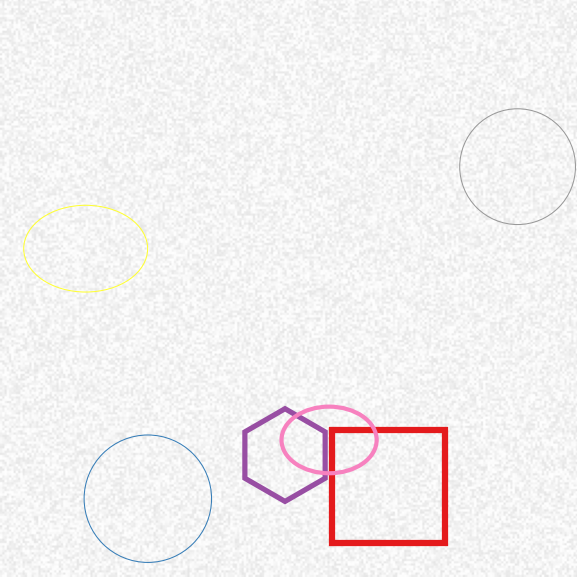[{"shape": "square", "thickness": 3, "radius": 0.49, "center": [0.673, 0.157]}, {"shape": "circle", "thickness": 0.5, "radius": 0.55, "center": [0.256, 0.136]}, {"shape": "hexagon", "thickness": 2.5, "radius": 0.4, "center": [0.494, 0.211]}, {"shape": "oval", "thickness": 0.5, "radius": 0.54, "center": [0.148, 0.569]}, {"shape": "oval", "thickness": 2, "radius": 0.41, "center": [0.57, 0.237]}, {"shape": "circle", "thickness": 0.5, "radius": 0.5, "center": [0.896, 0.711]}]